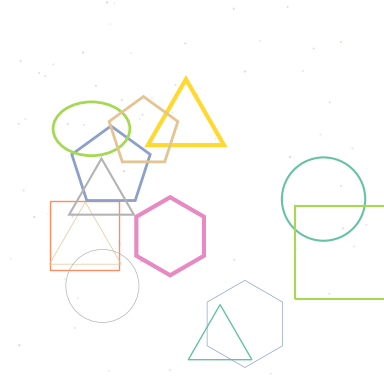[{"shape": "triangle", "thickness": 1, "radius": 0.48, "center": [0.572, 0.113]}, {"shape": "circle", "thickness": 1.5, "radius": 0.54, "center": [0.84, 0.483]}, {"shape": "square", "thickness": 1, "radius": 0.45, "center": [0.22, 0.388]}, {"shape": "pentagon", "thickness": 2, "radius": 0.54, "center": [0.288, 0.566]}, {"shape": "hexagon", "thickness": 0.5, "radius": 0.57, "center": [0.636, 0.159]}, {"shape": "hexagon", "thickness": 3, "radius": 0.51, "center": [0.442, 0.386]}, {"shape": "square", "thickness": 1.5, "radius": 0.6, "center": [0.886, 0.344]}, {"shape": "oval", "thickness": 2, "radius": 0.5, "center": [0.238, 0.666]}, {"shape": "triangle", "thickness": 3, "radius": 0.57, "center": [0.483, 0.68]}, {"shape": "pentagon", "thickness": 2, "radius": 0.47, "center": [0.373, 0.655]}, {"shape": "triangle", "thickness": 0.5, "radius": 0.54, "center": [0.222, 0.368]}, {"shape": "circle", "thickness": 0.5, "radius": 0.47, "center": [0.266, 0.257]}, {"shape": "triangle", "thickness": 1.5, "radius": 0.49, "center": [0.264, 0.491]}]